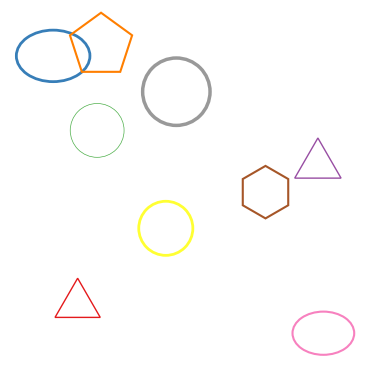[{"shape": "triangle", "thickness": 1, "radius": 0.34, "center": [0.202, 0.209]}, {"shape": "oval", "thickness": 2, "radius": 0.48, "center": [0.138, 0.855]}, {"shape": "circle", "thickness": 0.5, "radius": 0.35, "center": [0.252, 0.661]}, {"shape": "triangle", "thickness": 1, "radius": 0.35, "center": [0.826, 0.572]}, {"shape": "pentagon", "thickness": 1.5, "radius": 0.42, "center": [0.262, 0.882]}, {"shape": "circle", "thickness": 2, "radius": 0.35, "center": [0.431, 0.407]}, {"shape": "hexagon", "thickness": 1.5, "radius": 0.34, "center": [0.69, 0.501]}, {"shape": "oval", "thickness": 1.5, "radius": 0.4, "center": [0.84, 0.135]}, {"shape": "circle", "thickness": 2.5, "radius": 0.44, "center": [0.458, 0.762]}]